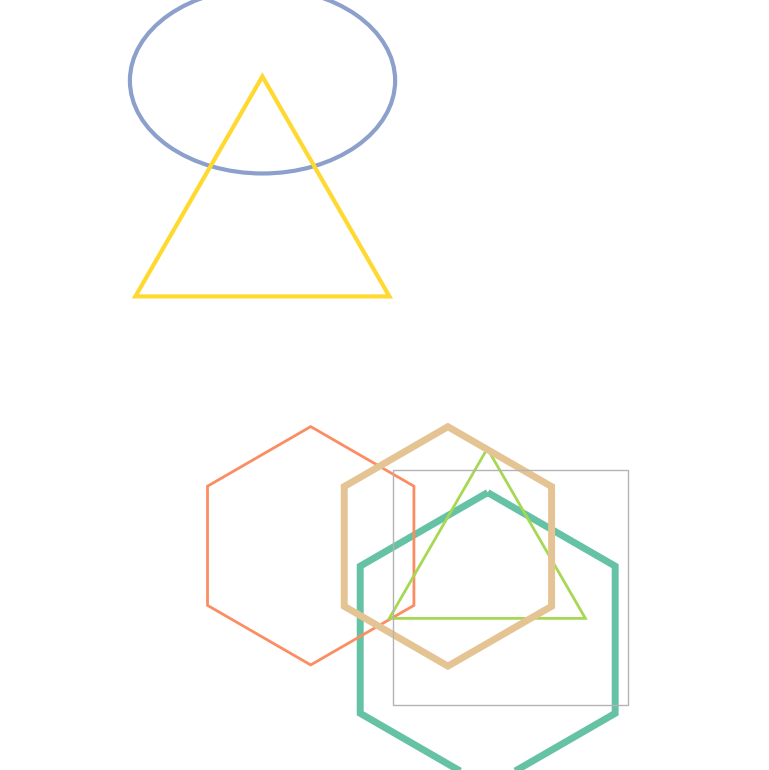[{"shape": "hexagon", "thickness": 2.5, "radius": 0.96, "center": [0.633, 0.169]}, {"shape": "hexagon", "thickness": 1, "radius": 0.77, "center": [0.404, 0.291]}, {"shape": "oval", "thickness": 1.5, "radius": 0.86, "center": [0.341, 0.895]}, {"shape": "triangle", "thickness": 1, "radius": 0.74, "center": [0.633, 0.27]}, {"shape": "triangle", "thickness": 1.5, "radius": 0.95, "center": [0.341, 0.71]}, {"shape": "hexagon", "thickness": 2.5, "radius": 0.78, "center": [0.582, 0.29]}, {"shape": "square", "thickness": 0.5, "radius": 0.76, "center": [0.663, 0.237]}]